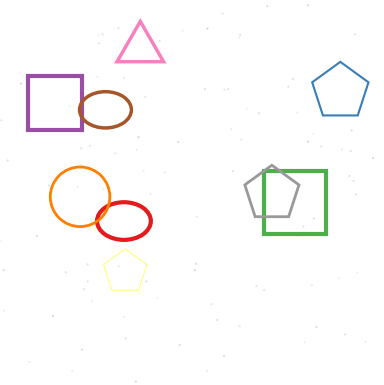[{"shape": "oval", "thickness": 3, "radius": 0.35, "center": [0.322, 0.426]}, {"shape": "pentagon", "thickness": 1.5, "radius": 0.38, "center": [0.884, 0.762]}, {"shape": "square", "thickness": 3, "radius": 0.41, "center": [0.766, 0.474]}, {"shape": "square", "thickness": 3, "radius": 0.35, "center": [0.144, 0.732]}, {"shape": "circle", "thickness": 2, "radius": 0.39, "center": [0.208, 0.489]}, {"shape": "pentagon", "thickness": 0.5, "radius": 0.3, "center": [0.325, 0.294]}, {"shape": "oval", "thickness": 2.5, "radius": 0.34, "center": [0.274, 0.715]}, {"shape": "triangle", "thickness": 2.5, "radius": 0.35, "center": [0.364, 0.875]}, {"shape": "pentagon", "thickness": 2, "radius": 0.37, "center": [0.706, 0.497]}]